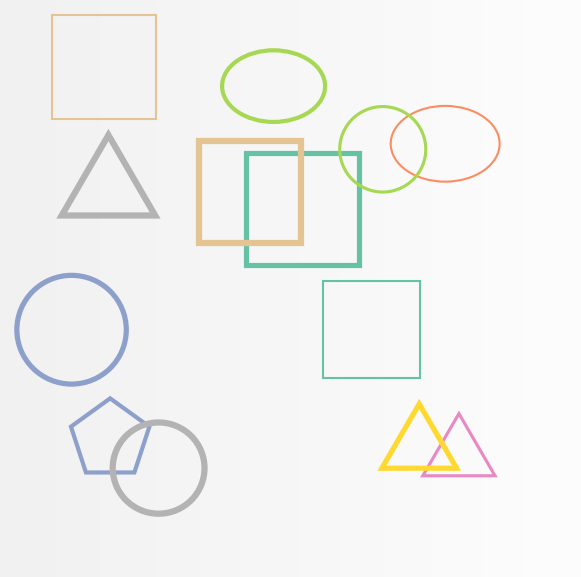[{"shape": "square", "thickness": 1, "radius": 0.42, "center": [0.639, 0.429]}, {"shape": "square", "thickness": 2.5, "radius": 0.49, "center": [0.52, 0.637]}, {"shape": "oval", "thickness": 1, "radius": 0.47, "center": [0.766, 0.75]}, {"shape": "pentagon", "thickness": 2, "radius": 0.35, "center": [0.19, 0.238]}, {"shape": "circle", "thickness": 2.5, "radius": 0.47, "center": [0.123, 0.428]}, {"shape": "triangle", "thickness": 1.5, "radius": 0.36, "center": [0.79, 0.211]}, {"shape": "circle", "thickness": 1.5, "radius": 0.37, "center": [0.658, 0.741]}, {"shape": "oval", "thickness": 2, "radius": 0.44, "center": [0.471, 0.85]}, {"shape": "triangle", "thickness": 2.5, "radius": 0.37, "center": [0.721, 0.226]}, {"shape": "square", "thickness": 3, "radius": 0.44, "center": [0.43, 0.666]}, {"shape": "square", "thickness": 1, "radius": 0.45, "center": [0.178, 0.883]}, {"shape": "circle", "thickness": 3, "radius": 0.39, "center": [0.273, 0.189]}, {"shape": "triangle", "thickness": 3, "radius": 0.46, "center": [0.187, 0.672]}]